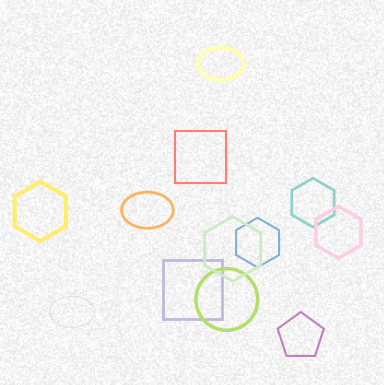[{"shape": "hexagon", "thickness": 2, "radius": 0.32, "center": [0.813, 0.474]}, {"shape": "oval", "thickness": 3, "radius": 0.3, "center": [0.573, 0.834]}, {"shape": "square", "thickness": 2, "radius": 0.38, "center": [0.501, 0.247]}, {"shape": "square", "thickness": 1.5, "radius": 0.33, "center": [0.521, 0.591]}, {"shape": "hexagon", "thickness": 1.5, "radius": 0.32, "center": [0.669, 0.37]}, {"shape": "oval", "thickness": 2, "radius": 0.34, "center": [0.383, 0.454]}, {"shape": "circle", "thickness": 2.5, "radius": 0.4, "center": [0.589, 0.222]}, {"shape": "hexagon", "thickness": 2.5, "radius": 0.34, "center": [0.879, 0.397]}, {"shape": "oval", "thickness": 0.5, "radius": 0.29, "center": [0.188, 0.19]}, {"shape": "pentagon", "thickness": 1.5, "radius": 0.32, "center": [0.781, 0.127]}, {"shape": "hexagon", "thickness": 2, "radius": 0.42, "center": [0.604, 0.353]}, {"shape": "hexagon", "thickness": 3, "radius": 0.39, "center": [0.105, 0.451]}]